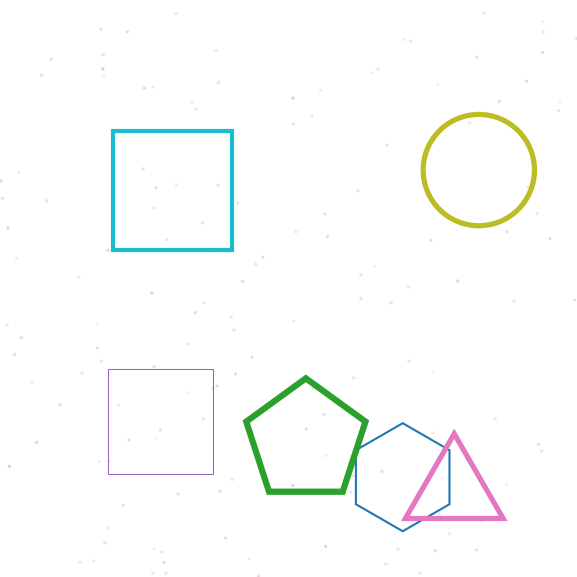[{"shape": "hexagon", "thickness": 1, "radius": 0.47, "center": [0.697, 0.173]}, {"shape": "pentagon", "thickness": 3, "radius": 0.54, "center": [0.53, 0.235]}, {"shape": "square", "thickness": 0.5, "radius": 0.45, "center": [0.278, 0.269]}, {"shape": "triangle", "thickness": 2.5, "radius": 0.49, "center": [0.787, 0.15]}, {"shape": "circle", "thickness": 2.5, "radius": 0.48, "center": [0.829, 0.705]}, {"shape": "square", "thickness": 2, "radius": 0.51, "center": [0.299, 0.669]}]